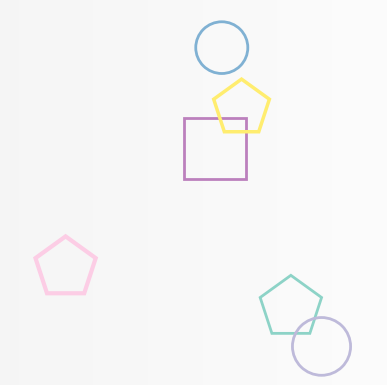[{"shape": "pentagon", "thickness": 2, "radius": 0.42, "center": [0.751, 0.202]}, {"shape": "circle", "thickness": 2, "radius": 0.38, "center": [0.83, 0.1]}, {"shape": "circle", "thickness": 2, "radius": 0.34, "center": [0.572, 0.876]}, {"shape": "pentagon", "thickness": 3, "radius": 0.41, "center": [0.169, 0.304]}, {"shape": "square", "thickness": 2, "radius": 0.39, "center": [0.555, 0.614]}, {"shape": "pentagon", "thickness": 2.5, "radius": 0.38, "center": [0.623, 0.719]}]